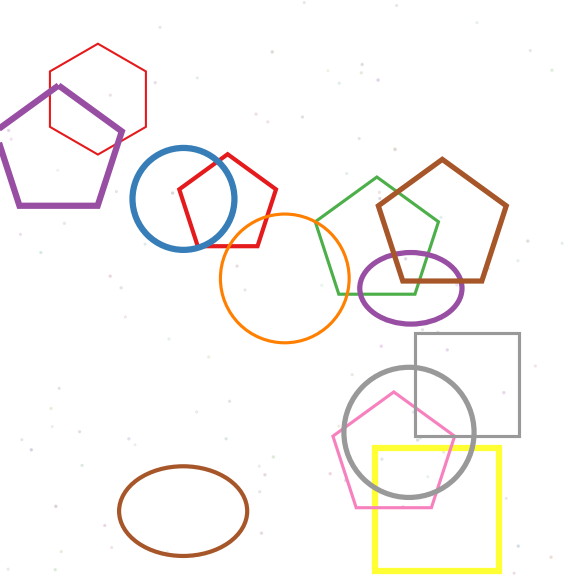[{"shape": "hexagon", "thickness": 1, "radius": 0.48, "center": [0.17, 0.827]}, {"shape": "pentagon", "thickness": 2, "radius": 0.44, "center": [0.394, 0.644]}, {"shape": "circle", "thickness": 3, "radius": 0.44, "center": [0.318, 0.655]}, {"shape": "pentagon", "thickness": 1.5, "radius": 0.56, "center": [0.653, 0.58]}, {"shape": "pentagon", "thickness": 3, "radius": 0.58, "center": [0.101, 0.736]}, {"shape": "oval", "thickness": 2.5, "radius": 0.44, "center": [0.711, 0.5]}, {"shape": "circle", "thickness": 1.5, "radius": 0.56, "center": [0.493, 0.517]}, {"shape": "square", "thickness": 3, "radius": 0.54, "center": [0.757, 0.117]}, {"shape": "oval", "thickness": 2, "radius": 0.55, "center": [0.317, 0.114]}, {"shape": "pentagon", "thickness": 2.5, "radius": 0.58, "center": [0.766, 0.607]}, {"shape": "pentagon", "thickness": 1.5, "radius": 0.55, "center": [0.682, 0.21]}, {"shape": "circle", "thickness": 2.5, "radius": 0.56, "center": [0.708, 0.25]}, {"shape": "square", "thickness": 1.5, "radius": 0.45, "center": [0.809, 0.334]}]